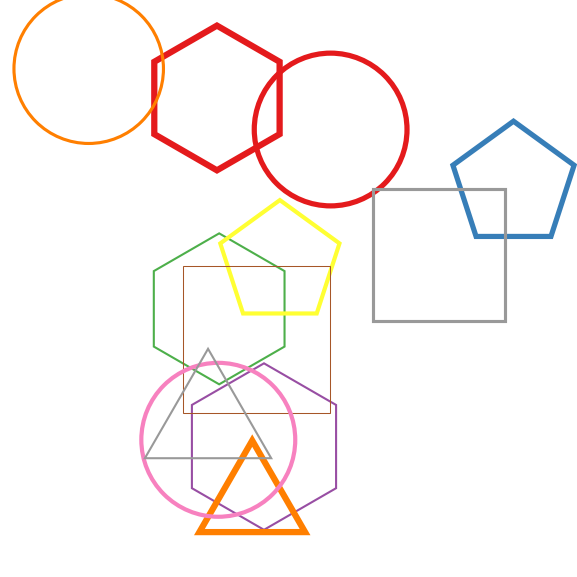[{"shape": "hexagon", "thickness": 3, "radius": 0.63, "center": [0.376, 0.83]}, {"shape": "circle", "thickness": 2.5, "radius": 0.66, "center": [0.573, 0.775]}, {"shape": "pentagon", "thickness": 2.5, "radius": 0.55, "center": [0.889, 0.679]}, {"shape": "hexagon", "thickness": 1, "radius": 0.65, "center": [0.38, 0.464]}, {"shape": "hexagon", "thickness": 1, "radius": 0.72, "center": [0.457, 0.226]}, {"shape": "circle", "thickness": 1.5, "radius": 0.65, "center": [0.154, 0.88]}, {"shape": "triangle", "thickness": 3, "radius": 0.53, "center": [0.437, 0.131]}, {"shape": "pentagon", "thickness": 2, "radius": 0.54, "center": [0.485, 0.544]}, {"shape": "square", "thickness": 0.5, "radius": 0.64, "center": [0.445, 0.411]}, {"shape": "circle", "thickness": 2, "radius": 0.67, "center": [0.378, 0.238]}, {"shape": "square", "thickness": 1.5, "radius": 0.57, "center": [0.76, 0.558]}, {"shape": "triangle", "thickness": 1, "radius": 0.63, "center": [0.36, 0.269]}]